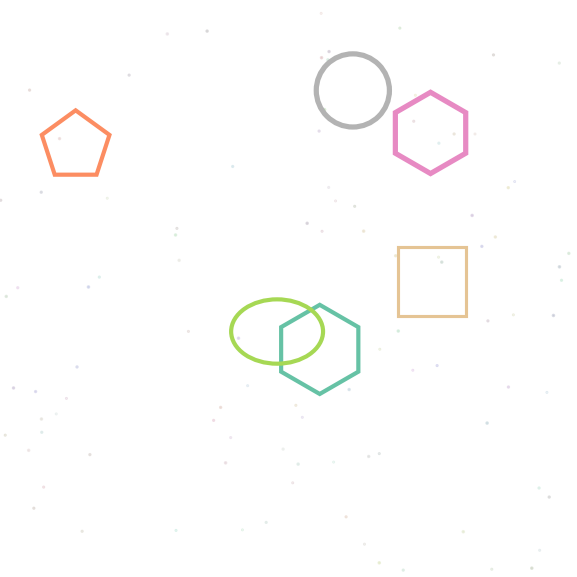[{"shape": "hexagon", "thickness": 2, "radius": 0.39, "center": [0.554, 0.394]}, {"shape": "pentagon", "thickness": 2, "radius": 0.31, "center": [0.131, 0.746]}, {"shape": "hexagon", "thickness": 2.5, "radius": 0.35, "center": [0.746, 0.769]}, {"shape": "oval", "thickness": 2, "radius": 0.4, "center": [0.48, 0.425]}, {"shape": "square", "thickness": 1.5, "radius": 0.3, "center": [0.749, 0.512]}, {"shape": "circle", "thickness": 2.5, "radius": 0.32, "center": [0.611, 0.843]}]